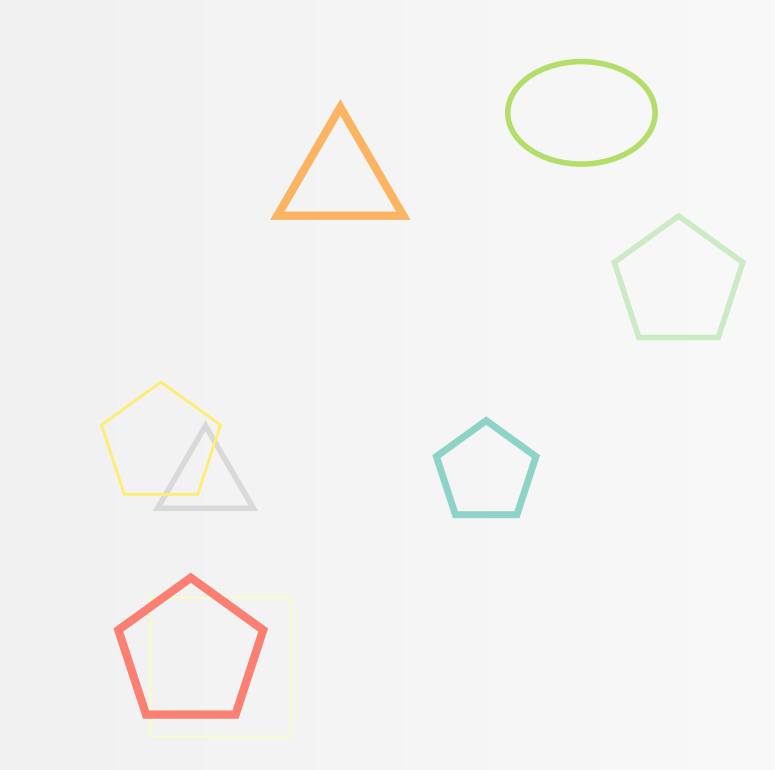[{"shape": "pentagon", "thickness": 2.5, "radius": 0.34, "center": [0.627, 0.386]}, {"shape": "square", "thickness": 0.5, "radius": 0.45, "center": [0.284, 0.134]}, {"shape": "pentagon", "thickness": 3, "radius": 0.49, "center": [0.246, 0.151]}, {"shape": "triangle", "thickness": 3, "radius": 0.47, "center": [0.439, 0.767]}, {"shape": "oval", "thickness": 2, "radius": 0.48, "center": [0.75, 0.853]}, {"shape": "triangle", "thickness": 2, "radius": 0.36, "center": [0.265, 0.376]}, {"shape": "pentagon", "thickness": 2, "radius": 0.44, "center": [0.876, 0.632]}, {"shape": "pentagon", "thickness": 1, "radius": 0.4, "center": [0.208, 0.423]}]